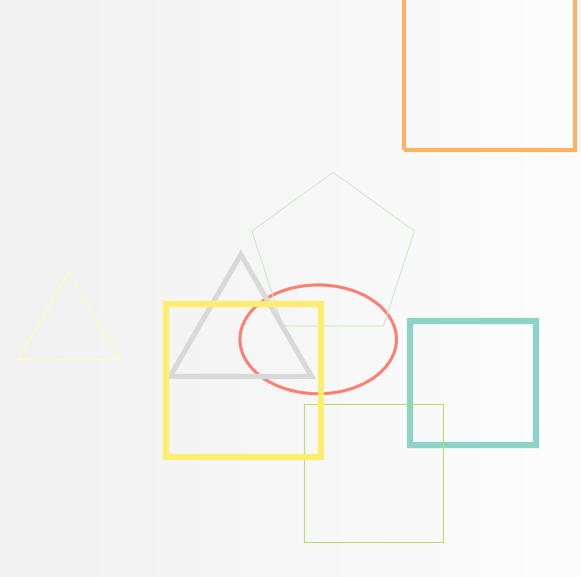[{"shape": "square", "thickness": 3, "radius": 0.54, "center": [0.814, 0.336]}, {"shape": "triangle", "thickness": 0.5, "radius": 0.5, "center": [0.118, 0.427]}, {"shape": "oval", "thickness": 1.5, "radius": 0.67, "center": [0.547, 0.411]}, {"shape": "square", "thickness": 2, "radius": 0.74, "center": [0.842, 0.888]}, {"shape": "square", "thickness": 0.5, "radius": 0.6, "center": [0.642, 0.18]}, {"shape": "triangle", "thickness": 2.5, "radius": 0.7, "center": [0.414, 0.418]}, {"shape": "pentagon", "thickness": 0.5, "radius": 0.74, "center": [0.573, 0.554]}, {"shape": "square", "thickness": 3, "radius": 0.66, "center": [0.419, 0.34]}]